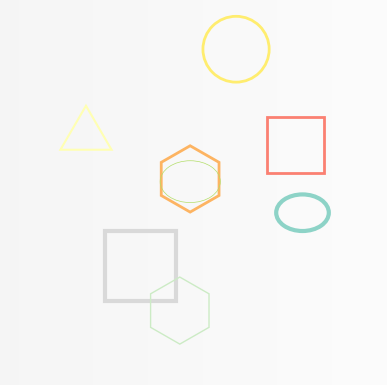[{"shape": "oval", "thickness": 3, "radius": 0.34, "center": [0.781, 0.447]}, {"shape": "triangle", "thickness": 1.5, "radius": 0.38, "center": [0.222, 0.649]}, {"shape": "square", "thickness": 2, "radius": 0.37, "center": [0.763, 0.623]}, {"shape": "hexagon", "thickness": 2, "radius": 0.43, "center": [0.491, 0.535]}, {"shape": "oval", "thickness": 0.5, "radius": 0.39, "center": [0.491, 0.528]}, {"shape": "square", "thickness": 3, "radius": 0.45, "center": [0.363, 0.309]}, {"shape": "hexagon", "thickness": 1, "radius": 0.44, "center": [0.464, 0.193]}, {"shape": "circle", "thickness": 2, "radius": 0.43, "center": [0.609, 0.872]}]